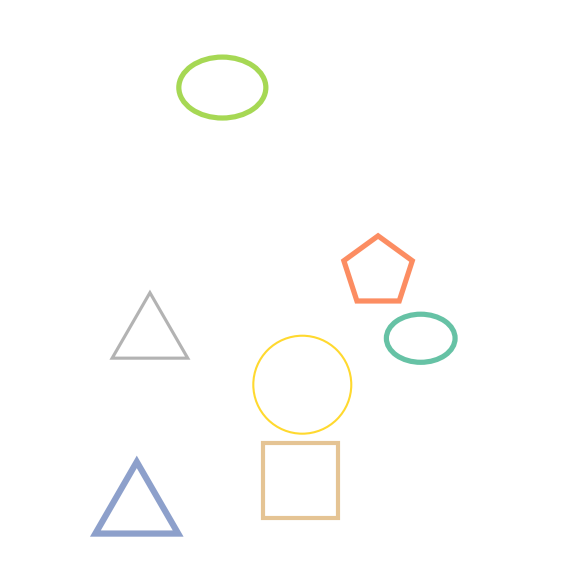[{"shape": "oval", "thickness": 2.5, "radius": 0.3, "center": [0.729, 0.413]}, {"shape": "pentagon", "thickness": 2.5, "radius": 0.31, "center": [0.655, 0.528]}, {"shape": "triangle", "thickness": 3, "radius": 0.41, "center": [0.237, 0.117]}, {"shape": "oval", "thickness": 2.5, "radius": 0.38, "center": [0.385, 0.848]}, {"shape": "circle", "thickness": 1, "radius": 0.42, "center": [0.523, 0.333]}, {"shape": "square", "thickness": 2, "radius": 0.32, "center": [0.52, 0.167]}, {"shape": "triangle", "thickness": 1.5, "radius": 0.38, "center": [0.26, 0.417]}]